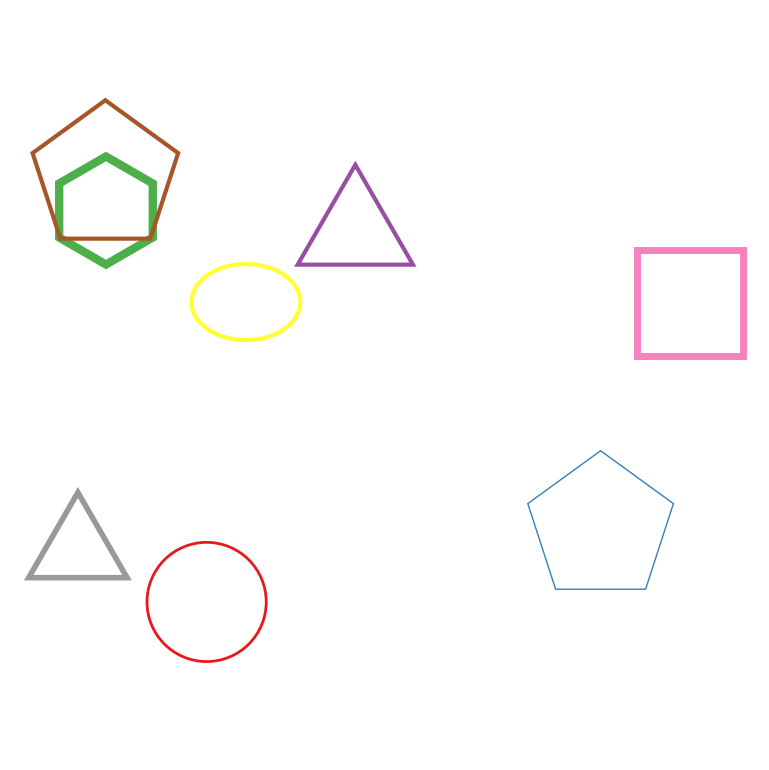[{"shape": "circle", "thickness": 1, "radius": 0.39, "center": [0.268, 0.218]}, {"shape": "pentagon", "thickness": 0.5, "radius": 0.5, "center": [0.78, 0.315]}, {"shape": "hexagon", "thickness": 3, "radius": 0.35, "center": [0.138, 0.727]}, {"shape": "triangle", "thickness": 1.5, "radius": 0.43, "center": [0.461, 0.7]}, {"shape": "oval", "thickness": 1.5, "radius": 0.35, "center": [0.319, 0.608]}, {"shape": "pentagon", "thickness": 1.5, "radius": 0.5, "center": [0.137, 0.77]}, {"shape": "square", "thickness": 2.5, "radius": 0.34, "center": [0.897, 0.606]}, {"shape": "triangle", "thickness": 2, "radius": 0.37, "center": [0.101, 0.287]}]